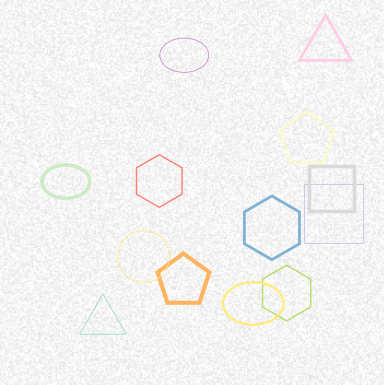[{"shape": "triangle", "thickness": 0.5, "radius": 0.35, "center": [0.267, 0.167]}, {"shape": "pentagon", "thickness": 1, "radius": 0.37, "center": [0.796, 0.637]}, {"shape": "square", "thickness": 0.5, "radius": 0.39, "center": [0.866, 0.445]}, {"shape": "hexagon", "thickness": 1, "radius": 0.34, "center": [0.414, 0.53]}, {"shape": "hexagon", "thickness": 2, "radius": 0.41, "center": [0.706, 0.408]}, {"shape": "pentagon", "thickness": 3, "radius": 0.35, "center": [0.477, 0.271]}, {"shape": "hexagon", "thickness": 1, "radius": 0.36, "center": [0.744, 0.239]}, {"shape": "triangle", "thickness": 2, "radius": 0.39, "center": [0.846, 0.882]}, {"shape": "square", "thickness": 2.5, "radius": 0.29, "center": [0.862, 0.511]}, {"shape": "oval", "thickness": 0.5, "radius": 0.32, "center": [0.479, 0.857]}, {"shape": "oval", "thickness": 2.5, "radius": 0.31, "center": [0.171, 0.528]}, {"shape": "circle", "thickness": 0.5, "radius": 0.34, "center": [0.373, 0.333]}, {"shape": "oval", "thickness": 1.5, "radius": 0.39, "center": [0.658, 0.212]}]